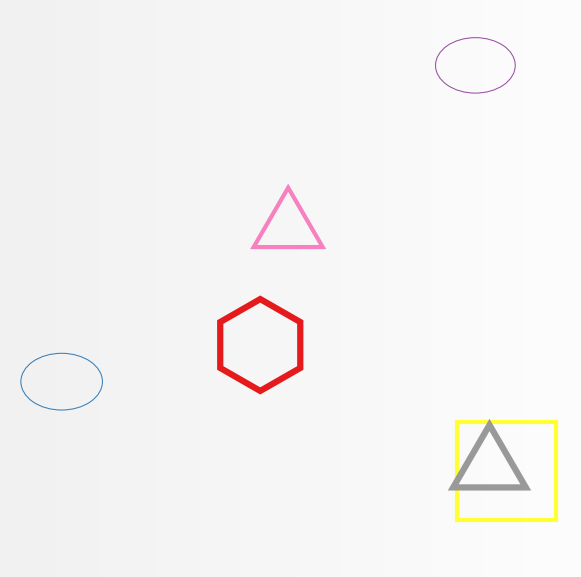[{"shape": "hexagon", "thickness": 3, "radius": 0.4, "center": [0.448, 0.402]}, {"shape": "oval", "thickness": 0.5, "radius": 0.35, "center": [0.106, 0.338]}, {"shape": "oval", "thickness": 0.5, "radius": 0.34, "center": [0.818, 0.886]}, {"shape": "square", "thickness": 2, "radius": 0.43, "center": [0.871, 0.184]}, {"shape": "triangle", "thickness": 2, "radius": 0.34, "center": [0.496, 0.606]}, {"shape": "triangle", "thickness": 3, "radius": 0.36, "center": [0.842, 0.191]}]